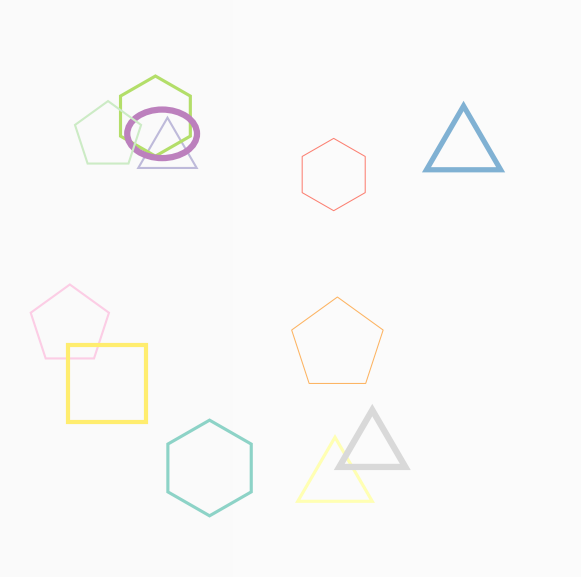[{"shape": "hexagon", "thickness": 1.5, "radius": 0.41, "center": [0.361, 0.189]}, {"shape": "triangle", "thickness": 1.5, "radius": 0.37, "center": [0.576, 0.168]}, {"shape": "triangle", "thickness": 1, "radius": 0.29, "center": [0.288, 0.737]}, {"shape": "hexagon", "thickness": 0.5, "radius": 0.31, "center": [0.574, 0.697]}, {"shape": "triangle", "thickness": 2.5, "radius": 0.37, "center": [0.798, 0.742]}, {"shape": "pentagon", "thickness": 0.5, "radius": 0.41, "center": [0.58, 0.402]}, {"shape": "hexagon", "thickness": 1.5, "radius": 0.35, "center": [0.267, 0.798]}, {"shape": "pentagon", "thickness": 1, "radius": 0.35, "center": [0.12, 0.436]}, {"shape": "triangle", "thickness": 3, "radius": 0.33, "center": [0.64, 0.223]}, {"shape": "oval", "thickness": 3, "radius": 0.3, "center": [0.279, 0.767]}, {"shape": "pentagon", "thickness": 1, "radius": 0.3, "center": [0.186, 0.764]}, {"shape": "square", "thickness": 2, "radius": 0.33, "center": [0.184, 0.335]}]